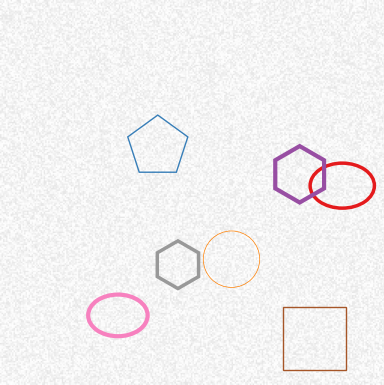[{"shape": "oval", "thickness": 2.5, "radius": 0.42, "center": [0.889, 0.518]}, {"shape": "pentagon", "thickness": 1, "radius": 0.41, "center": [0.41, 0.619]}, {"shape": "hexagon", "thickness": 3, "radius": 0.37, "center": [0.778, 0.547]}, {"shape": "circle", "thickness": 0.5, "radius": 0.37, "center": [0.601, 0.327]}, {"shape": "square", "thickness": 1, "radius": 0.41, "center": [0.817, 0.121]}, {"shape": "oval", "thickness": 3, "radius": 0.39, "center": [0.306, 0.181]}, {"shape": "hexagon", "thickness": 2.5, "radius": 0.31, "center": [0.462, 0.312]}]